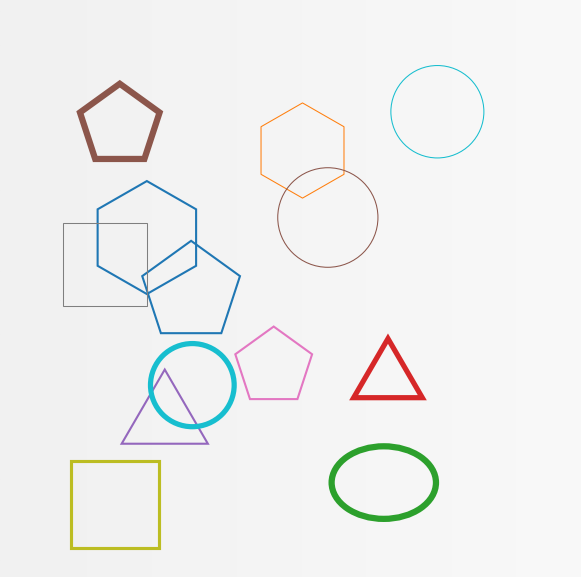[{"shape": "hexagon", "thickness": 1, "radius": 0.49, "center": [0.253, 0.588]}, {"shape": "pentagon", "thickness": 1, "radius": 0.44, "center": [0.329, 0.494]}, {"shape": "hexagon", "thickness": 0.5, "radius": 0.41, "center": [0.52, 0.738]}, {"shape": "oval", "thickness": 3, "radius": 0.45, "center": [0.66, 0.163]}, {"shape": "triangle", "thickness": 2.5, "radius": 0.34, "center": [0.667, 0.345]}, {"shape": "triangle", "thickness": 1, "radius": 0.43, "center": [0.283, 0.274]}, {"shape": "pentagon", "thickness": 3, "radius": 0.36, "center": [0.206, 0.782]}, {"shape": "circle", "thickness": 0.5, "radius": 0.43, "center": [0.564, 0.623]}, {"shape": "pentagon", "thickness": 1, "radius": 0.35, "center": [0.471, 0.364]}, {"shape": "square", "thickness": 0.5, "radius": 0.36, "center": [0.181, 0.542]}, {"shape": "square", "thickness": 1.5, "radius": 0.38, "center": [0.198, 0.125]}, {"shape": "circle", "thickness": 0.5, "radius": 0.4, "center": [0.752, 0.806]}, {"shape": "circle", "thickness": 2.5, "radius": 0.36, "center": [0.331, 0.332]}]